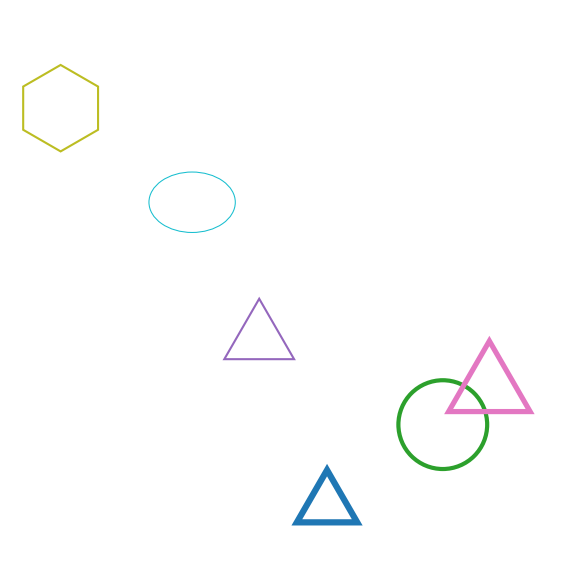[{"shape": "triangle", "thickness": 3, "radius": 0.3, "center": [0.566, 0.125]}, {"shape": "circle", "thickness": 2, "radius": 0.38, "center": [0.767, 0.264]}, {"shape": "triangle", "thickness": 1, "radius": 0.35, "center": [0.449, 0.412]}, {"shape": "triangle", "thickness": 2.5, "radius": 0.41, "center": [0.847, 0.327]}, {"shape": "hexagon", "thickness": 1, "radius": 0.37, "center": [0.105, 0.812]}, {"shape": "oval", "thickness": 0.5, "radius": 0.37, "center": [0.333, 0.649]}]